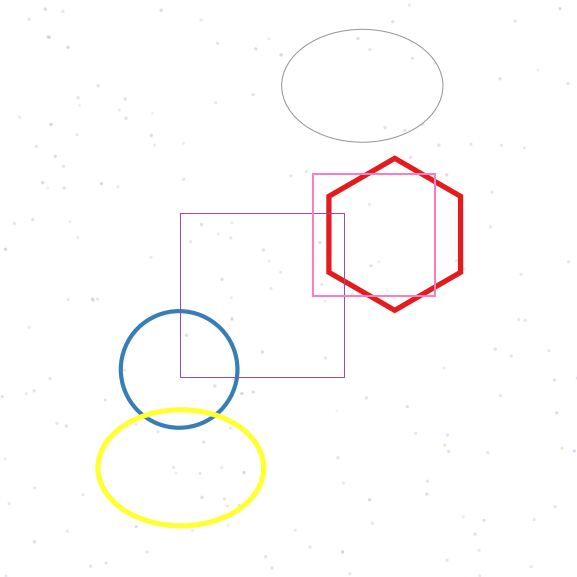[{"shape": "hexagon", "thickness": 2.5, "radius": 0.66, "center": [0.684, 0.593]}, {"shape": "circle", "thickness": 2, "radius": 0.51, "center": [0.31, 0.359]}, {"shape": "square", "thickness": 0.5, "radius": 0.71, "center": [0.454, 0.488]}, {"shape": "oval", "thickness": 2.5, "radius": 0.72, "center": [0.313, 0.189]}, {"shape": "square", "thickness": 1, "radius": 0.53, "center": [0.648, 0.592]}, {"shape": "oval", "thickness": 0.5, "radius": 0.7, "center": [0.627, 0.851]}]